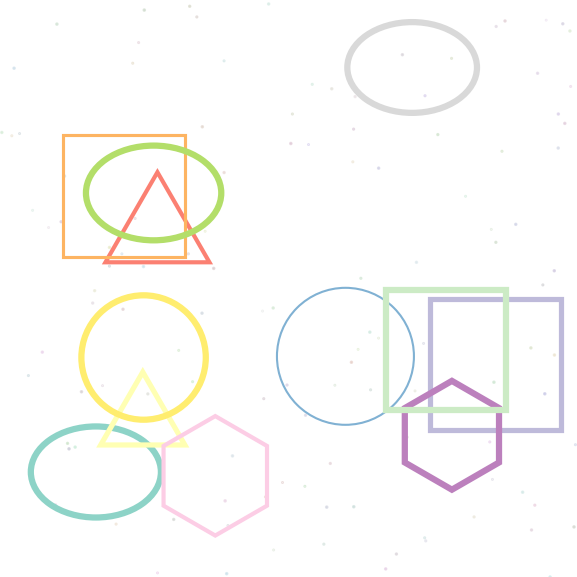[{"shape": "oval", "thickness": 3, "radius": 0.56, "center": [0.166, 0.182]}, {"shape": "triangle", "thickness": 2.5, "radius": 0.42, "center": [0.247, 0.271]}, {"shape": "square", "thickness": 2.5, "radius": 0.57, "center": [0.858, 0.368]}, {"shape": "triangle", "thickness": 2, "radius": 0.52, "center": [0.273, 0.597]}, {"shape": "circle", "thickness": 1, "radius": 0.59, "center": [0.598, 0.382]}, {"shape": "square", "thickness": 1.5, "radius": 0.52, "center": [0.215, 0.66]}, {"shape": "oval", "thickness": 3, "radius": 0.59, "center": [0.266, 0.665]}, {"shape": "hexagon", "thickness": 2, "radius": 0.52, "center": [0.373, 0.175]}, {"shape": "oval", "thickness": 3, "radius": 0.56, "center": [0.714, 0.882]}, {"shape": "hexagon", "thickness": 3, "radius": 0.47, "center": [0.783, 0.245]}, {"shape": "square", "thickness": 3, "radius": 0.52, "center": [0.772, 0.393]}, {"shape": "circle", "thickness": 3, "radius": 0.54, "center": [0.249, 0.38]}]